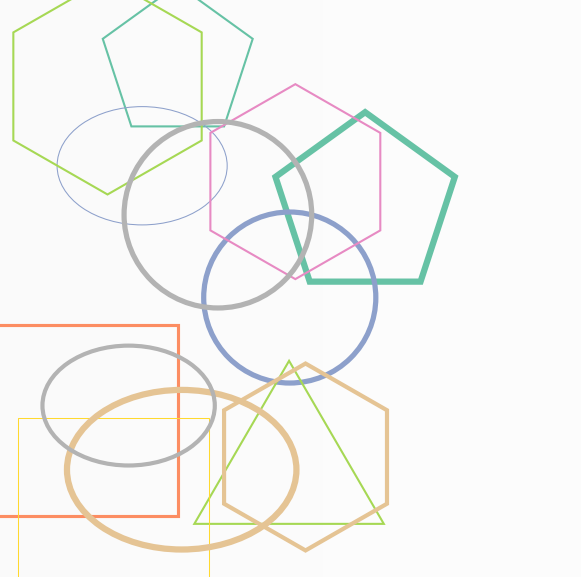[{"shape": "pentagon", "thickness": 3, "radius": 0.81, "center": [0.628, 0.643]}, {"shape": "pentagon", "thickness": 1, "radius": 0.68, "center": [0.306, 0.89]}, {"shape": "square", "thickness": 1.5, "radius": 0.83, "center": [0.141, 0.271]}, {"shape": "oval", "thickness": 0.5, "radius": 0.73, "center": [0.245, 0.712]}, {"shape": "circle", "thickness": 2.5, "radius": 0.74, "center": [0.499, 0.484]}, {"shape": "hexagon", "thickness": 1, "radius": 0.84, "center": [0.508, 0.685]}, {"shape": "hexagon", "thickness": 1, "radius": 0.94, "center": [0.185, 0.849]}, {"shape": "triangle", "thickness": 1, "radius": 0.94, "center": [0.497, 0.186]}, {"shape": "square", "thickness": 0.5, "radius": 0.83, "center": [0.195, 0.11]}, {"shape": "oval", "thickness": 3, "radius": 0.99, "center": [0.313, 0.186]}, {"shape": "hexagon", "thickness": 2, "radius": 0.81, "center": [0.526, 0.208]}, {"shape": "oval", "thickness": 2, "radius": 0.74, "center": [0.221, 0.297]}, {"shape": "circle", "thickness": 2.5, "radius": 0.81, "center": [0.375, 0.627]}]